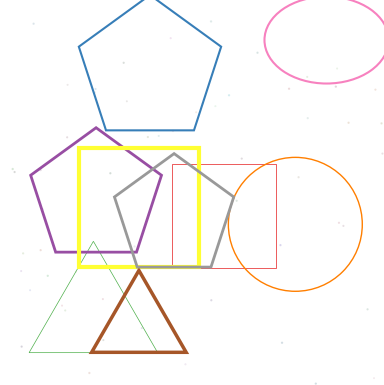[{"shape": "square", "thickness": 0.5, "radius": 0.68, "center": [0.582, 0.438]}, {"shape": "pentagon", "thickness": 1.5, "radius": 0.97, "center": [0.39, 0.819]}, {"shape": "triangle", "thickness": 0.5, "radius": 0.96, "center": [0.243, 0.18]}, {"shape": "pentagon", "thickness": 2, "radius": 0.89, "center": [0.25, 0.49]}, {"shape": "circle", "thickness": 1, "radius": 0.87, "center": [0.767, 0.417]}, {"shape": "square", "thickness": 3, "radius": 0.77, "center": [0.361, 0.46]}, {"shape": "triangle", "thickness": 2.5, "radius": 0.71, "center": [0.361, 0.156]}, {"shape": "oval", "thickness": 1.5, "radius": 0.81, "center": [0.848, 0.896]}, {"shape": "pentagon", "thickness": 2, "radius": 0.81, "center": [0.452, 0.438]}]